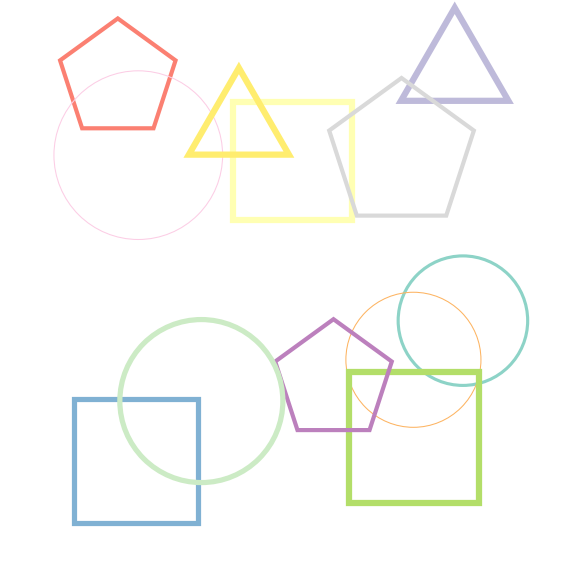[{"shape": "circle", "thickness": 1.5, "radius": 0.56, "center": [0.802, 0.444]}, {"shape": "square", "thickness": 3, "radius": 0.51, "center": [0.506, 0.721]}, {"shape": "triangle", "thickness": 3, "radius": 0.54, "center": [0.787, 0.878]}, {"shape": "pentagon", "thickness": 2, "radius": 0.53, "center": [0.204, 0.862]}, {"shape": "square", "thickness": 2.5, "radius": 0.54, "center": [0.236, 0.201]}, {"shape": "circle", "thickness": 0.5, "radius": 0.58, "center": [0.716, 0.376]}, {"shape": "square", "thickness": 3, "radius": 0.56, "center": [0.717, 0.242]}, {"shape": "circle", "thickness": 0.5, "radius": 0.73, "center": [0.239, 0.73]}, {"shape": "pentagon", "thickness": 2, "radius": 0.66, "center": [0.695, 0.732]}, {"shape": "pentagon", "thickness": 2, "radius": 0.53, "center": [0.577, 0.34]}, {"shape": "circle", "thickness": 2.5, "radius": 0.71, "center": [0.349, 0.305]}, {"shape": "triangle", "thickness": 3, "radius": 0.5, "center": [0.414, 0.781]}]